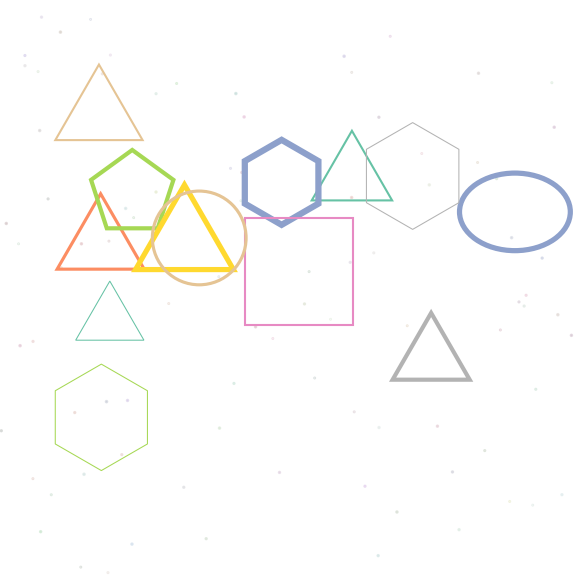[{"shape": "triangle", "thickness": 1, "radius": 0.4, "center": [0.609, 0.692]}, {"shape": "triangle", "thickness": 0.5, "radius": 0.34, "center": [0.19, 0.444]}, {"shape": "triangle", "thickness": 1.5, "radius": 0.44, "center": [0.174, 0.577]}, {"shape": "hexagon", "thickness": 3, "radius": 0.37, "center": [0.488, 0.683]}, {"shape": "oval", "thickness": 2.5, "radius": 0.48, "center": [0.892, 0.632]}, {"shape": "square", "thickness": 1, "radius": 0.47, "center": [0.518, 0.529]}, {"shape": "hexagon", "thickness": 0.5, "radius": 0.46, "center": [0.176, 0.276]}, {"shape": "pentagon", "thickness": 2, "radius": 0.37, "center": [0.229, 0.664]}, {"shape": "triangle", "thickness": 2.5, "radius": 0.49, "center": [0.319, 0.581]}, {"shape": "triangle", "thickness": 1, "radius": 0.44, "center": [0.171, 0.8]}, {"shape": "circle", "thickness": 1.5, "radius": 0.41, "center": [0.345, 0.587]}, {"shape": "hexagon", "thickness": 0.5, "radius": 0.46, "center": [0.715, 0.694]}, {"shape": "triangle", "thickness": 2, "radius": 0.39, "center": [0.747, 0.38]}]